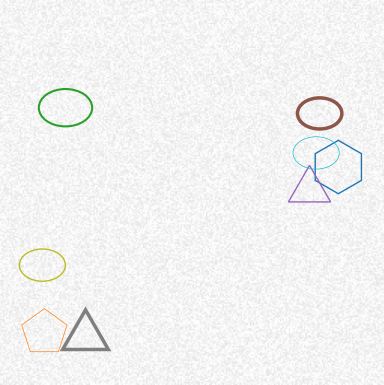[{"shape": "hexagon", "thickness": 1, "radius": 0.35, "center": [0.879, 0.566]}, {"shape": "pentagon", "thickness": 0.5, "radius": 0.31, "center": [0.115, 0.137]}, {"shape": "oval", "thickness": 1.5, "radius": 0.35, "center": [0.17, 0.72]}, {"shape": "triangle", "thickness": 1, "radius": 0.32, "center": [0.804, 0.507]}, {"shape": "oval", "thickness": 2.5, "radius": 0.29, "center": [0.83, 0.705]}, {"shape": "triangle", "thickness": 2.5, "radius": 0.34, "center": [0.222, 0.127]}, {"shape": "oval", "thickness": 1, "radius": 0.3, "center": [0.11, 0.311]}, {"shape": "oval", "thickness": 0.5, "radius": 0.3, "center": [0.821, 0.603]}]